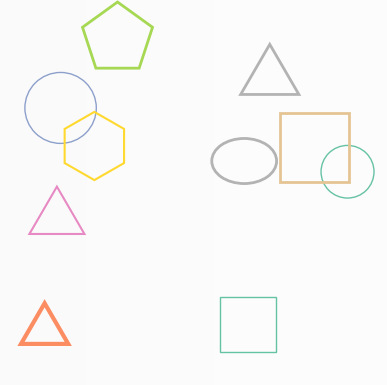[{"shape": "circle", "thickness": 1, "radius": 0.34, "center": [0.897, 0.554]}, {"shape": "square", "thickness": 1, "radius": 0.36, "center": [0.639, 0.157]}, {"shape": "triangle", "thickness": 3, "radius": 0.35, "center": [0.115, 0.142]}, {"shape": "circle", "thickness": 1, "radius": 0.46, "center": [0.156, 0.72]}, {"shape": "triangle", "thickness": 1.5, "radius": 0.41, "center": [0.147, 0.433]}, {"shape": "pentagon", "thickness": 2, "radius": 0.47, "center": [0.303, 0.9]}, {"shape": "hexagon", "thickness": 1.5, "radius": 0.44, "center": [0.244, 0.621]}, {"shape": "square", "thickness": 2, "radius": 0.45, "center": [0.81, 0.617]}, {"shape": "triangle", "thickness": 2, "radius": 0.43, "center": [0.696, 0.798]}, {"shape": "oval", "thickness": 2, "radius": 0.42, "center": [0.63, 0.582]}]